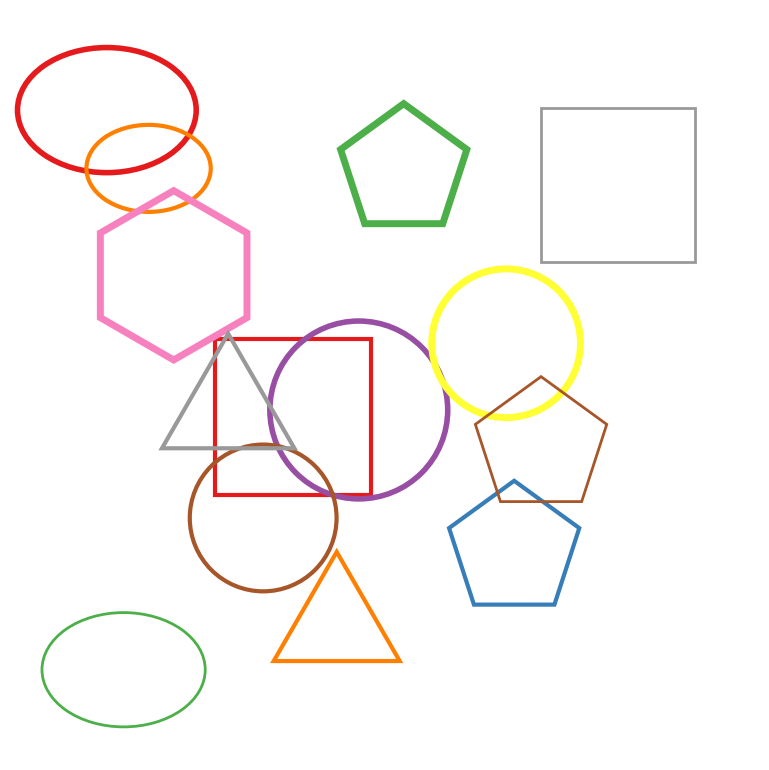[{"shape": "oval", "thickness": 2, "radius": 0.58, "center": [0.139, 0.857]}, {"shape": "square", "thickness": 1.5, "radius": 0.51, "center": [0.38, 0.459]}, {"shape": "pentagon", "thickness": 1.5, "radius": 0.44, "center": [0.668, 0.287]}, {"shape": "pentagon", "thickness": 2.5, "radius": 0.43, "center": [0.524, 0.779]}, {"shape": "oval", "thickness": 1, "radius": 0.53, "center": [0.161, 0.13]}, {"shape": "circle", "thickness": 2, "radius": 0.58, "center": [0.466, 0.468]}, {"shape": "oval", "thickness": 1.5, "radius": 0.4, "center": [0.193, 0.781]}, {"shape": "triangle", "thickness": 1.5, "radius": 0.47, "center": [0.437, 0.189]}, {"shape": "circle", "thickness": 2.5, "radius": 0.48, "center": [0.657, 0.554]}, {"shape": "pentagon", "thickness": 1, "radius": 0.45, "center": [0.703, 0.421]}, {"shape": "circle", "thickness": 1.5, "radius": 0.48, "center": [0.342, 0.327]}, {"shape": "hexagon", "thickness": 2.5, "radius": 0.55, "center": [0.226, 0.642]}, {"shape": "triangle", "thickness": 1.5, "radius": 0.5, "center": [0.296, 0.467]}, {"shape": "square", "thickness": 1, "radius": 0.5, "center": [0.802, 0.76]}]